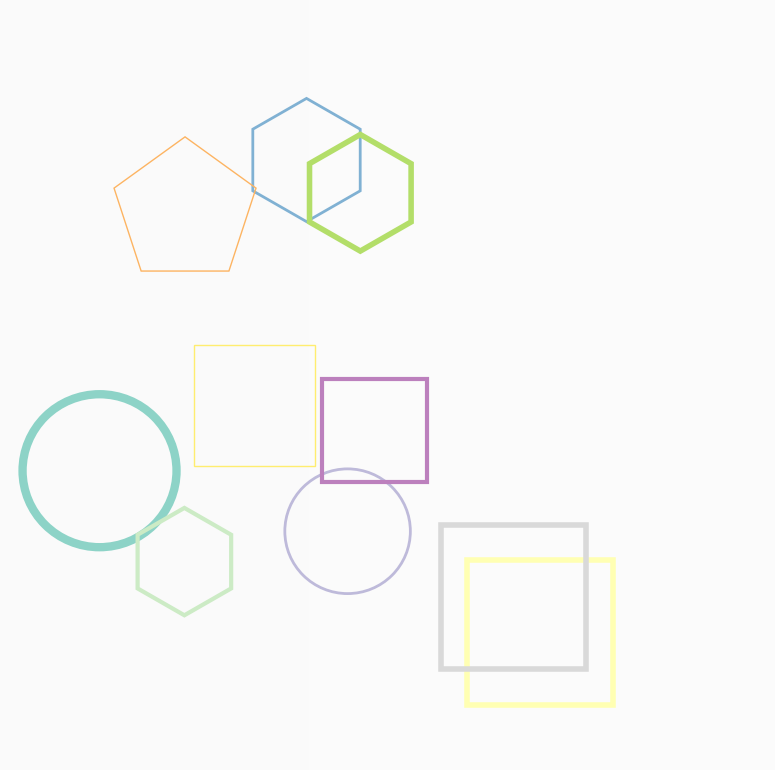[{"shape": "circle", "thickness": 3, "radius": 0.5, "center": [0.128, 0.389]}, {"shape": "square", "thickness": 2, "radius": 0.47, "center": [0.697, 0.179]}, {"shape": "circle", "thickness": 1, "radius": 0.4, "center": [0.449, 0.31]}, {"shape": "hexagon", "thickness": 1, "radius": 0.4, "center": [0.395, 0.792]}, {"shape": "pentagon", "thickness": 0.5, "radius": 0.48, "center": [0.239, 0.726]}, {"shape": "hexagon", "thickness": 2, "radius": 0.38, "center": [0.465, 0.75]}, {"shape": "square", "thickness": 2, "radius": 0.47, "center": [0.662, 0.225]}, {"shape": "square", "thickness": 1.5, "radius": 0.34, "center": [0.483, 0.441]}, {"shape": "hexagon", "thickness": 1.5, "radius": 0.35, "center": [0.238, 0.271]}, {"shape": "square", "thickness": 0.5, "radius": 0.39, "center": [0.329, 0.473]}]